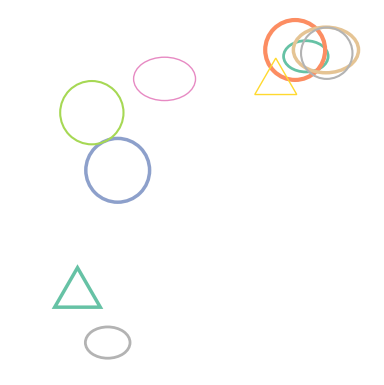[{"shape": "oval", "thickness": 2, "radius": 0.29, "center": [0.794, 0.854]}, {"shape": "triangle", "thickness": 2.5, "radius": 0.34, "center": [0.201, 0.236]}, {"shape": "circle", "thickness": 3, "radius": 0.39, "center": [0.767, 0.87]}, {"shape": "circle", "thickness": 2.5, "radius": 0.41, "center": [0.306, 0.558]}, {"shape": "oval", "thickness": 1, "radius": 0.4, "center": [0.427, 0.795]}, {"shape": "circle", "thickness": 1.5, "radius": 0.41, "center": [0.239, 0.707]}, {"shape": "triangle", "thickness": 1, "radius": 0.32, "center": [0.716, 0.786]}, {"shape": "oval", "thickness": 2.5, "radius": 0.42, "center": [0.847, 0.87]}, {"shape": "circle", "thickness": 1.5, "radius": 0.33, "center": [0.849, 0.862]}, {"shape": "oval", "thickness": 2, "radius": 0.29, "center": [0.28, 0.11]}]